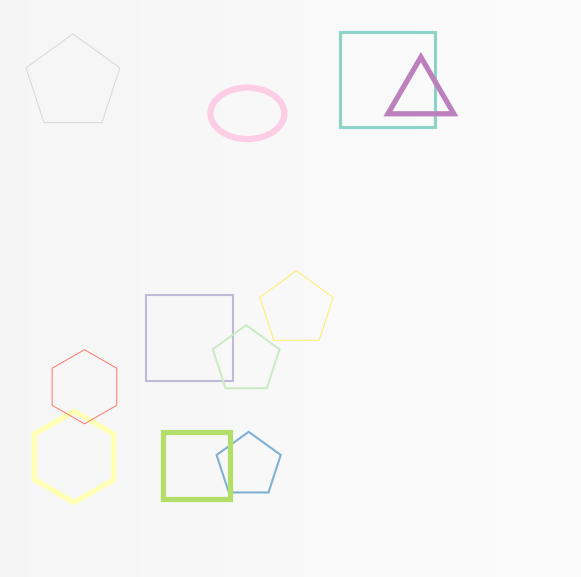[{"shape": "square", "thickness": 1.5, "radius": 0.41, "center": [0.667, 0.862]}, {"shape": "hexagon", "thickness": 2.5, "radius": 0.39, "center": [0.127, 0.208]}, {"shape": "square", "thickness": 1, "radius": 0.37, "center": [0.326, 0.414]}, {"shape": "hexagon", "thickness": 0.5, "radius": 0.32, "center": [0.145, 0.329]}, {"shape": "pentagon", "thickness": 1, "radius": 0.29, "center": [0.428, 0.193]}, {"shape": "square", "thickness": 2.5, "radius": 0.29, "center": [0.338, 0.193]}, {"shape": "oval", "thickness": 3, "radius": 0.32, "center": [0.426, 0.803]}, {"shape": "pentagon", "thickness": 0.5, "radius": 0.42, "center": [0.126, 0.856]}, {"shape": "triangle", "thickness": 2.5, "radius": 0.33, "center": [0.724, 0.835]}, {"shape": "pentagon", "thickness": 1, "radius": 0.3, "center": [0.423, 0.376]}, {"shape": "pentagon", "thickness": 0.5, "radius": 0.33, "center": [0.51, 0.464]}]